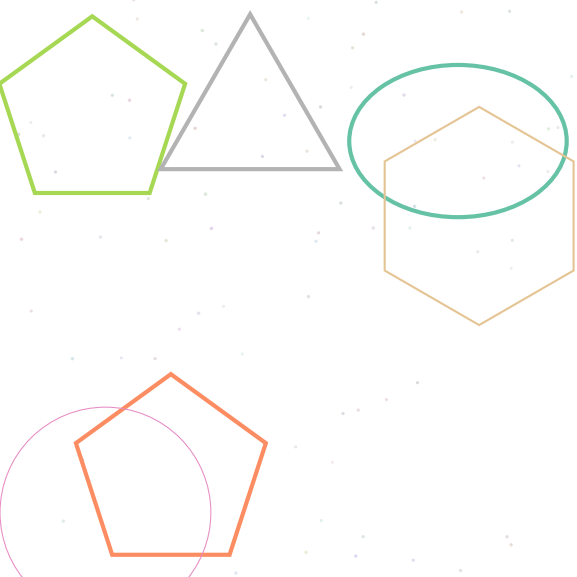[{"shape": "oval", "thickness": 2, "radius": 0.94, "center": [0.793, 0.755]}, {"shape": "pentagon", "thickness": 2, "radius": 0.86, "center": [0.296, 0.178]}, {"shape": "circle", "thickness": 0.5, "radius": 0.91, "center": [0.183, 0.112]}, {"shape": "pentagon", "thickness": 2, "radius": 0.85, "center": [0.16, 0.802]}, {"shape": "hexagon", "thickness": 1, "radius": 0.94, "center": [0.83, 0.625]}, {"shape": "triangle", "thickness": 2, "radius": 0.89, "center": [0.433, 0.796]}]